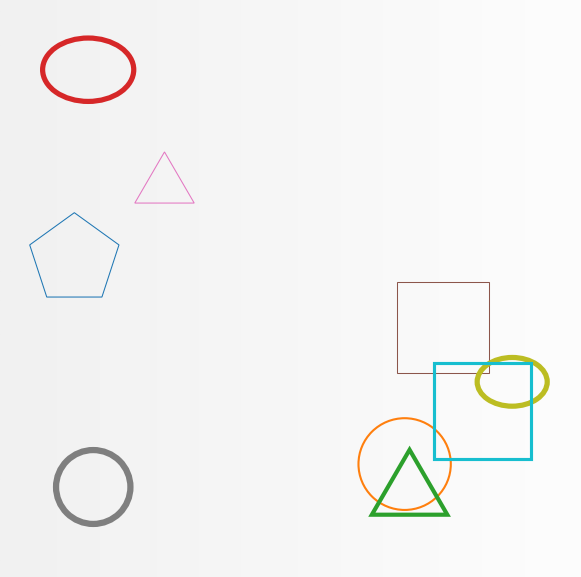[{"shape": "pentagon", "thickness": 0.5, "radius": 0.4, "center": [0.128, 0.55]}, {"shape": "circle", "thickness": 1, "radius": 0.4, "center": [0.696, 0.196]}, {"shape": "triangle", "thickness": 2, "radius": 0.37, "center": [0.705, 0.145]}, {"shape": "oval", "thickness": 2.5, "radius": 0.39, "center": [0.152, 0.878]}, {"shape": "square", "thickness": 0.5, "radius": 0.39, "center": [0.762, 0.432]}, {"shape": "triangle", "thickness": 0.5, "radius": 0.3, "center": [0.283, 0.677]}, {"shape": "circle", "thickness": 3, "radius": 0.32, "center": [0.16, 0.156]}, {"shape": "oval", "thickness": 2.5, "radius": 0.3, "center": [0.881, 0.338]}, {"shape": "square", "thickness": 1.5, "radius": 0.42, "center": [0.83, 0.287]}]